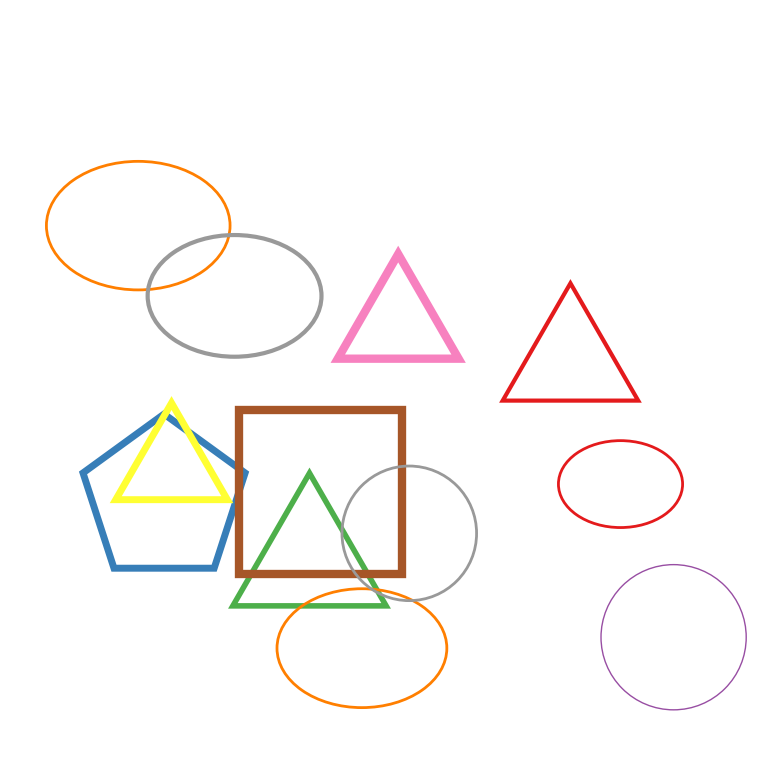[{"shape": "triangle", "thickness": 1.5, "radius": 0.51, "center": [0.741, 0.531]}, {"shape": "oval", "thickness": 1, "radius": 0.4, "center": [0.806, 0.371]}, {"shape": "pentagon", "thickness": 2.5, "radius": 0.55, "center": [0.213, 0.352]}, {"shape": "triangle", "thickness": 2, "radius": 0.57, "center": [0.402, 0.271]}, {"shape": "circle", "thickness": 0.5, "radius": 0.47, "center": [0.875, 0.172]}, {"shape": "oval", "thickness": 1, "radius": 0.55, "center": [0.47, 0.158]}, {"shape": "oval", "thickness": 1, "radius": 0.6, "center": [0.18, 0.707]}, {"shape": "triangle", "thickness": 2.5, "radius": 0.42, "center": [0.223, 0.393]}, {"shape": "square", "thickness": 3, "radius": 0.53, "center": [0.416, 0.361]}, {"shape": "triangle", "thickness": 3, "radius": 0.45, "center": [0.517, 0.579]}, {"shape": "oval", "thickness": 1.5, "radius": 0.56, "center": [0.305, 0.616]}, {"shape": "circle", "thickness": 1, "radius": 0.44, "center": [0.532, 0.307]}]